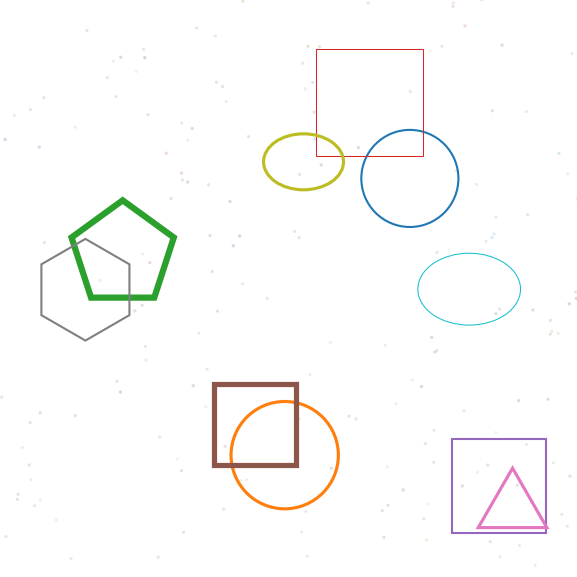[{"shape": "circle", "thickness": 1, "radius": 0.42, "center": [0.71, 0.69]}, {"shape": "circle", "thickness": 1.5, "radius": 0.46, "center": [0.493, 0.211]}, {"shape": "pentagon", "thickness": 3, "radius": 0.47, "center": [0.212, 0.559]}, {"shape": "square", "thickness": 0.5, "radius": 0.47, "center": [0.64, 0.822]}, {"shape": "square", "thickness": 1, "radius": 0.41, "center": [0.864, 0.157]}, {"shape": "square", "thickness": 2.5, "radius": 0.35, "center": [0.442, 0.264]}, {"shape": "triangle", "thickness": 1.5, "radius": 0.34, "center": [0.888, 0.12]}, {"shape": "hexagon", "thickness": 1, "radius": 0.44, "center": [0.148, 0.497]}, {"shape": "oval", "thickness": 1.5, "radius": 0.35, "center": [0.526, 0.719]}, {"shape": "oval", "thickness": 0.5, "radius": 0.44, "center": [0.812, 0.498]}]